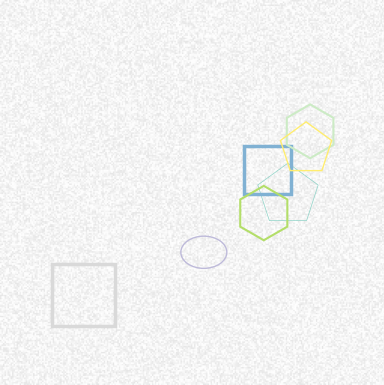[{"shape": "pentagon", "thickness": 0.5, "radius": 0.41, "center": [0.748, 0.494]}, {"shape": "oval", "thickness": 1, "radius": 0.3, "center": [0.529, 0.345]}, {"shape": "square", "thickness": 2.5, "radius": 0.31, "center": [0.695, 0.558]}, {"shape": "hexagon", "thickness": 1.5, "radius": 0.35, "center": [0.685, 0.447]}, {"shape": "square", "thickness": 2.5, "radius": 0.41, "center": [0.216, 0.234]}, {"shape": "hexagon", "thickness": 1.5, "radius": 0.35, "center": [0.805, 0.659]}, {"shape": "pentagon", "thickness": 1, "radius": 0.35, "center": [0.795, 0.613]}]